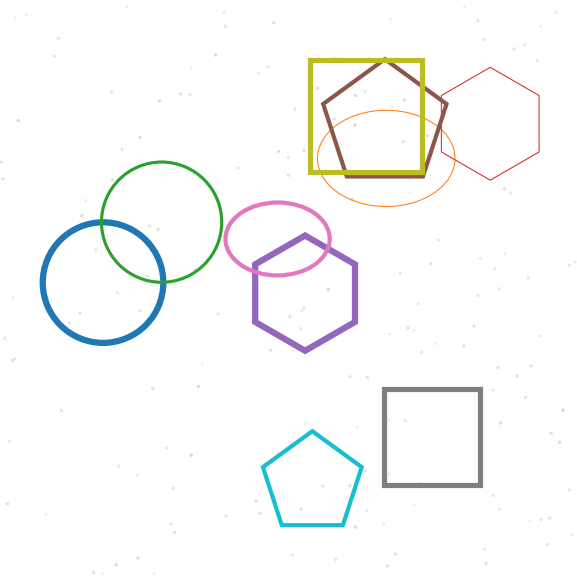[{"shape": "circle", "thickness": 3, "radius": 0.52, "center": [0.178, 0.51]}, {"shape": "oval", "thickness": 0.5, "radius": 0.6, "center": [0.669, 0.725]}, {"shape": "circle", "thickness": 1.5, "radius": 0.52, "center": [0.28, 0.614]}, {"shape": "hexagon", "thickness": 0.5, "radius": 0.49, "center": [0.849, 0.785]}, {"shape": "hexagon", "thickness": 3, "radius": 0.5, "center": [0.528, 0.492]}, {"shape": "pentagon", "thickness": 2, "radius": 0.56, "center": [0.666, 0.784]}, {"shape": "oval", "thickness": 2, "radius": 0.45, "center": [0.481, 0.585]}, {"shape": "square", "thickness": 2.5, "radius": 0.42, "center": [0.749, 0.242]}, {"shape": "square", "thickness": 2.5, "radius": 0.48, "center": [0.634, 0.798]}, {"shape": "pentagon", "thickness": 2, "radius": 0.45, "center": [0.541, 0.162]}]